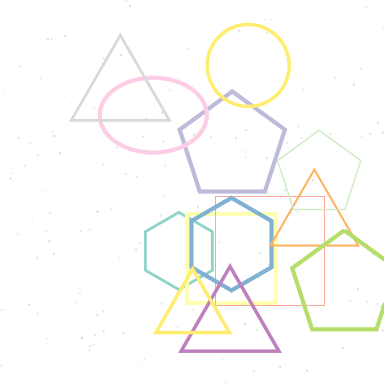[{"shape": "hexagon", "thickness": 2, "radius": 0.5, "center": [0.465, 0.348]}, {"shape": "square", "thickness": 3, "radius": 0.57, "center": [0.601, 0.328]}, {"shape": "pentagon", "thickness": 3, "radius": 0.72, "center": [0.603, 0.619]}, {"shape": "square", "thickness": 0.5, "radius": 0.71, "center": [0.7, 0.348]}, {"shape": "hexagon", "thickness": 3, "radius": 0.6, "center": [0.601, 0.366]}, {"shape": "triangle", "thickness": 1.5, "radius": 0.66, "center": [0.817, 0.428]}, {"shape": "pentagon", "thickness": 3, "radius": 0.71, "center": [0.894, 0.26]}, {"shape": "oval", "thickness": 3, "radius": 0.7, "center": [0.398, 0.701]}, {"shape": "triangle", "thickness": 2, "radius": 0.74, "center": [0.313, 0.761]}, {"shape": "triangle", "thickness": 2.5, "radius": 0.73, "center": [0.597, 0.161]}, {"shape": "pentagon", "thickness": 1, "radius": 0.57, "center": [0.829, 0.548]}, {"shape": "circle", "thickness": 2.5, "radius": 0.53, "center": [0.645, 0.83]}, {"shape": "triangle", "thickness": 2.5, "radius": 0.55, "center": [0.5, 0.191]}]